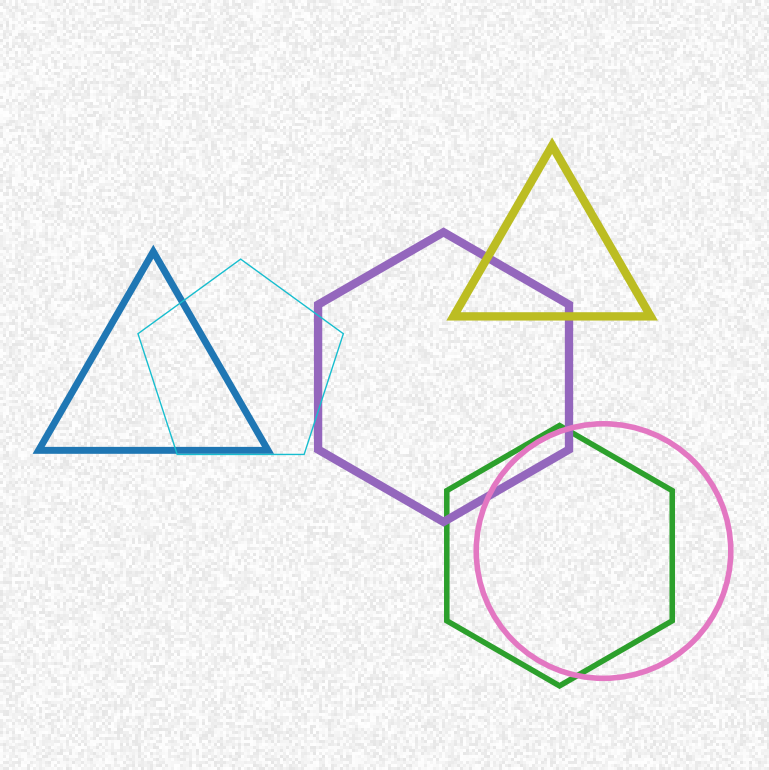[{"shape": "triangle", "thickness": 2.5, "radius": 0.86, "center": [0.199, 0.501]}, {"shape": "hexagon", "thickness": 2, "radius": 0.85, "center": [0.727, 0.278]}, {"shape": "hexagon", "thickness": 3, "radius": 0.94, "center": [0.576, 0.51]}, {"shape": "circle", "thickness": 2, "radius": 0.83, "center": [0.784, 0.284]}, {"shape": "triangle", "thickness": 3, "radius": 0.74, "center": [0.717, 0.663]}, {"shape": "pentagon", "thickness": 0.5, "radius": 0.7, "center": [0.313, 0.523]}]